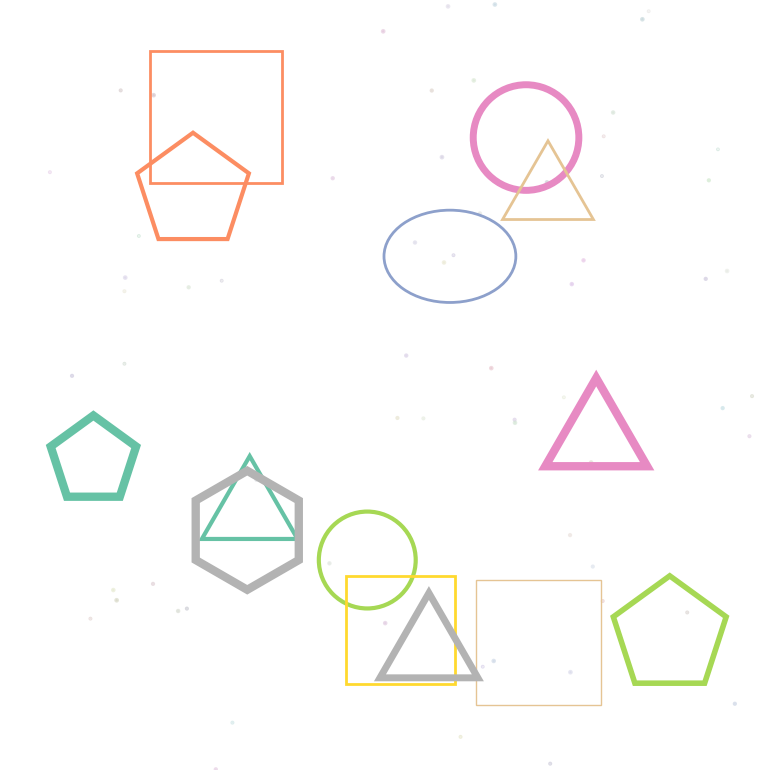[{"shape": "triangle", "thickness": 1.5, "radius": 0.36, "center": [0.324, 0.336]}, {"shape": "pentagon", "thickness": 3, "radius": 0.29, "center": [0.121, 0.402]}, {"shape": "square", "thickness": 1, "radius": 0.43, "center": [0.28, 0.848]}, {"shape": "pentagon", "thickness": 1.5, "radius": 0.38, "center": [0.251, 0.751]}, {"shape": "oval", "thickness": 1, "radius": 0.43, "center": [0.584, 0.667]}, {"shape": "triangle", "thickness": 3, "radius": 0.38, "center": [0.774, 0.433]}, {"shape": "circle", "thickness": 2.5, "radius": 0.34, "center": [0.683, 0.821]}, {"shape": "circle", "thickness": 1.5, "radius": 0.31, "center": [0.477, 0.273]}, {"shape": "pentagon", "thickness": 2, "radius": 0.39, "center": [0.87, 0.175]}, {"shape": "square", "thickness": 1, "radius": 0.35, "center": [0.52, 0.181]}, {"shape": "triangle", "thickness": 1, "radius": 0.34, "center": [0.712, 0.749]}, {"shape": "square", "thickness": 0.5, "radius": 0.41, "center": [0.7, 0.166]}, {"shape": "hexagon", "thickness": 3, "radius": 0.39, "center": [0.321, 0.311]}, {"shape": "triangle", "thickness": 2.5, "radius": 0.37, "center": [0.557, 0.156]}]